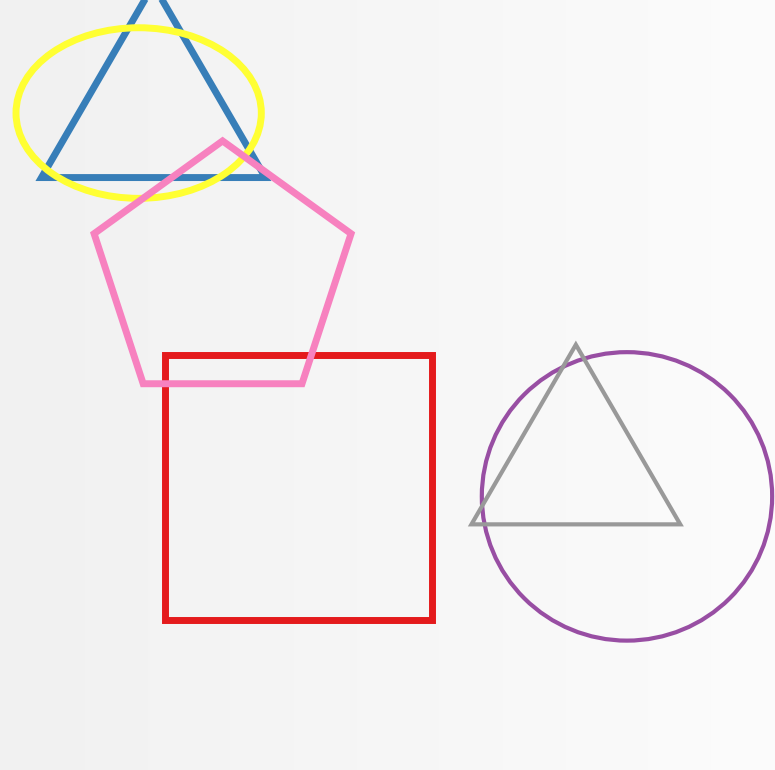[{"shape": "square", "thickness": 2.5, "radius": 0.86, "center": [0.385, 0.367]}, {"shape": "triangle", "thickness": 2.5, "radius": 0.83, "center": [0.198, 0.853]}, {"shape": "circle", "thickness": 1.5, "radius": 0.94, "center": [0.809, 0.355]}, {"shape": "oval", "thickness": 2.5, "radius": 0.79, "center": [0.179, 0.853]}, {"shape": "pentagon", "thickness": 2.5, "radius": 0.87, "center": [0.287, 0.643]}, {"shape": "triangle", "thickness": 1.5, "radius": 0.78, "center": [0.743, 0.397]}]